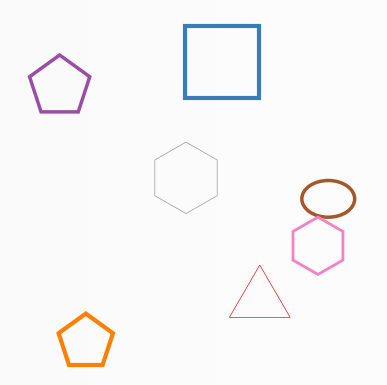[{"shape": "triangle", "thickness": 0.5, "radius": 0.45, "center": [0.67, 0.221]}, {"shape": "square", "thickness": 3, "radius": 0.47, "center": [0.573, 0.839]}, {"shape": "pentagon", "thickness": 2.5, "radius": 0.41, "center": [0.154, 0.775]}, {"shape": "pentagon", "thickness": 3, "radius": 0.37, "center": [0.221, 0.112]}, {"shape": "oval", "thickness": 2.5, "radius": 0.34, "center": [0.847, 0.484]}, {"shape": "hexagon", "thickness": 2, "radius": 0.37, "center": [0.821, 0.362]}, {"shape": "hexagon", "thickness": 0.5, "radius": 0.46, "center": [0.48, 0.538]}]